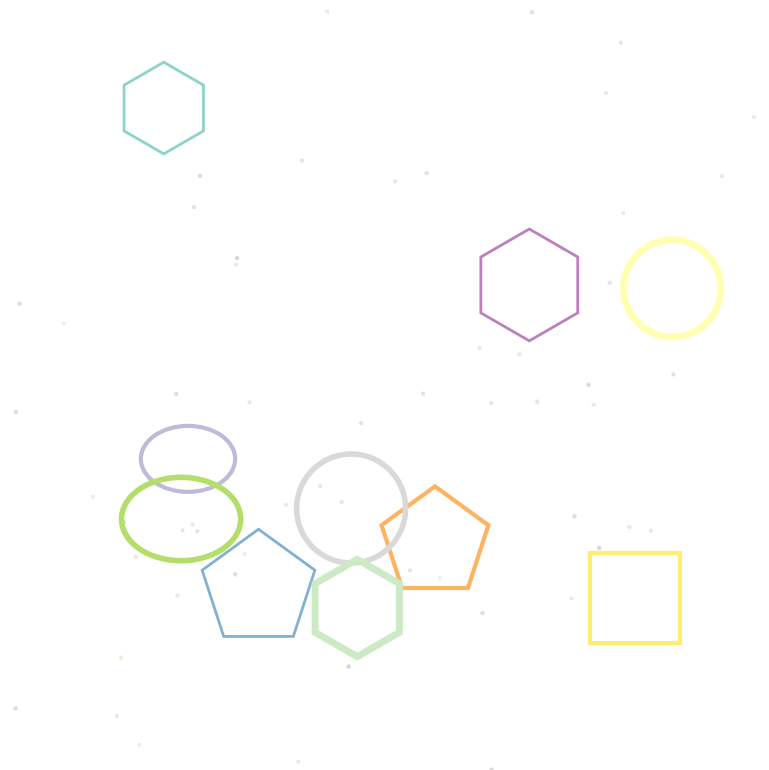[{"shape": "hexagon", "thickness": 1, "radius": 0.3, "center": [0.213, 0.86]}, {"shape": "circle", "thickness": 2.5, "radius": 0.32, "center": [0.873, 0.625]}, {"shape": "oval", "thickness": 1.5, "radius": 0.31, "center": [0.244, 0.404]}, {"shape": "pentagon", "thickness": 1, "radius": 0.38, "center": [0.336, 0.236]}, {"shape": "pentagon", "thickness": 1.5, "radius": 0.36, "center": [0.565, 0.295]}, {"shape": "oval", "thickness": 2, "radius": 0.39, "center": [0.235, 0.326]}, {"shape": "circle", "thickness": 2, "radius": 0.35, "center": [0.456, 0.34]}, {"shape": "hexagon", "thickness": 1, "radius": 0.36, "center": [0.687, 0.63]}, {"shape": "hexagon", "thickness": 2.5, "radius": 0.32, "center": [0.464, 0.21]}, {"shape": "square", "thickness": 1.5, "radius": 0.29, "center": [0.824, 0.223]}]